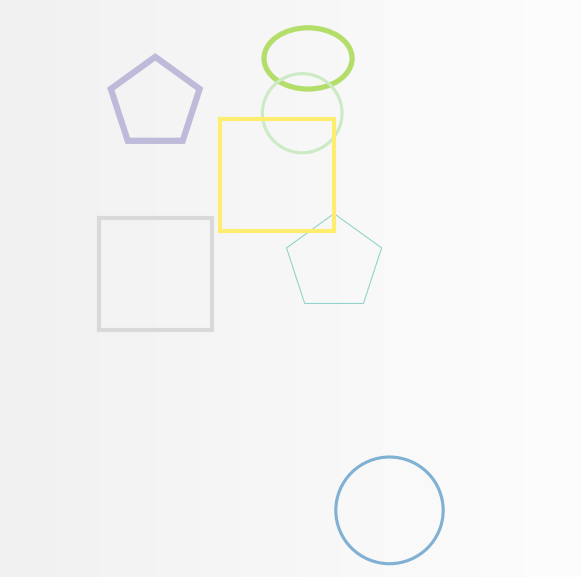[{"shape": "pentagon", "thickness": 0.5, "radius": 0.43, "center": [0.575, 0.543]}, {"shape": "pentagon", "thickness": 3, "radius": 0.4, "center": [0.267, 0.82]}, {"shape": "circle", "thickness": 1.5, "radius": 0.46, "center": [0.67, 0.115]}, {"shape": "oval", "thickness": 2.5, "radius": 0.38, "center": [0.53, 0.898]}, {"shape": "square", "thickness": 2, "radius": 0.48, "center": [0.267, 0.525]}, {"shape": "circle", "thickness": 1.5, "radius": 0.34, "center": [0.52, 0.803]}, {"shape": "square", "thickness": 2, "radius": 0.49, "center": [0.477, 0.696]}]